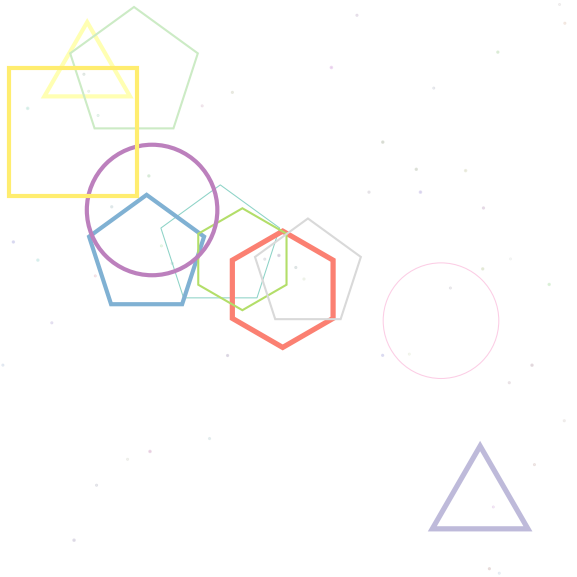[{"shape": "pentagon", "thickness": 0.5, "radius": 0.54, "center": [0.381, 0.571]}, {"shape": "triangle", "thickness": 2, "radius": 0.43, "center": [0.151, 0.875]}, {"shape": "triangle", "thickness": 2.5, "radius": 0.48, "center": [0.831, 0.131]}, {"shape": "hexagon", "thickness": 2.5, "radius": 0.5, "center": [0.49, 0.498]}, {"shape": "pentagon", "thickness": 2, "radius": 0.52, "center": [0.254, 0.557]}, {"shape": "hexagon", "thickness": 1, "radius": 0.44, "center": [0.42, 0.55]}, {"shape": "circle", "thickness": 0.5, "radius": 0.5, "center": [0.764, 0.444]}, {"shape": "pentagon", "thickness": 1, "radius": 0.48, "center": [0.533, 0.524]}, {"shape": "circle", "thickness": 2, "radius": 0.56, "center": [0.263, 0.636]}, {"shape": "pentagon", "thickness": 1, "radius": 0.58, "center": [0.232, 0.871]}, {"shape": "square", "thickness": 2, "radius": 0.55, "center": [0.126, 0.771]}]